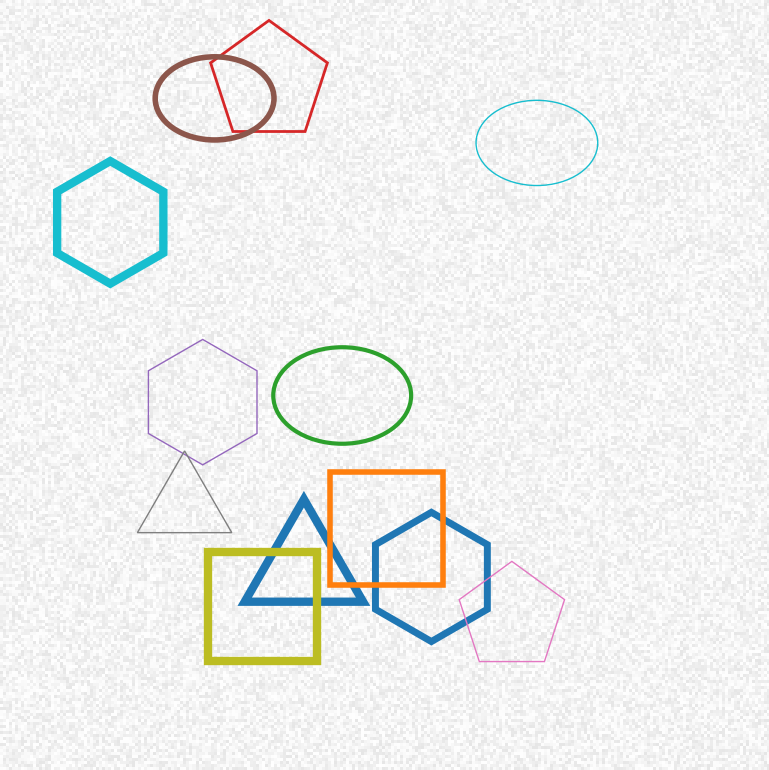[{"shape": "hexagon", "thickness": 2.5, "radius": 0.42, "center": [0.56, 0.251]}, {"shape": "triangle", "thickness": 3, "radius": 0.44, "center": [0.395, 0.263]}, {"shape": "square", "thickness": 2, "radius": 0.37, "center": [0.502, 0.314]}, {"shape": "oval", "thickness": 1.5, "radius": 0.45, "center": [0.444, 0.486]}, {"shape": "pentagon", "thickness": 1, "radius": 0.4, "center": [0.349, 0.894]}, {"shape": "hexagon", "thickness": 0.5, "radius": 0.41, "center": [0.263, 0.478]}, {"shape": "oval", "thickness": 2, "radius": 0.39, "center": [0.279, 0.872]}, {"shape": "pentagon", "thickness": 0.5, "radius": 0.36, "center": [0.665, 0.199]}, {"shape": "triangle", "thickness": 0.5, "radius": 0.35, "center": [0.24, 0.344]}, {"shape": "square", "thickness": 3, "radius": 0.35, "center": [0.34, 0.212]}, {"shape": "oval", "thickness": 0.5, "radius": 0.4, "center": [0.697, 0.814]}, {"shape": "hexagon", "thickness": 3, "radius": 0.4, "center": [0.143, 0.711]}]